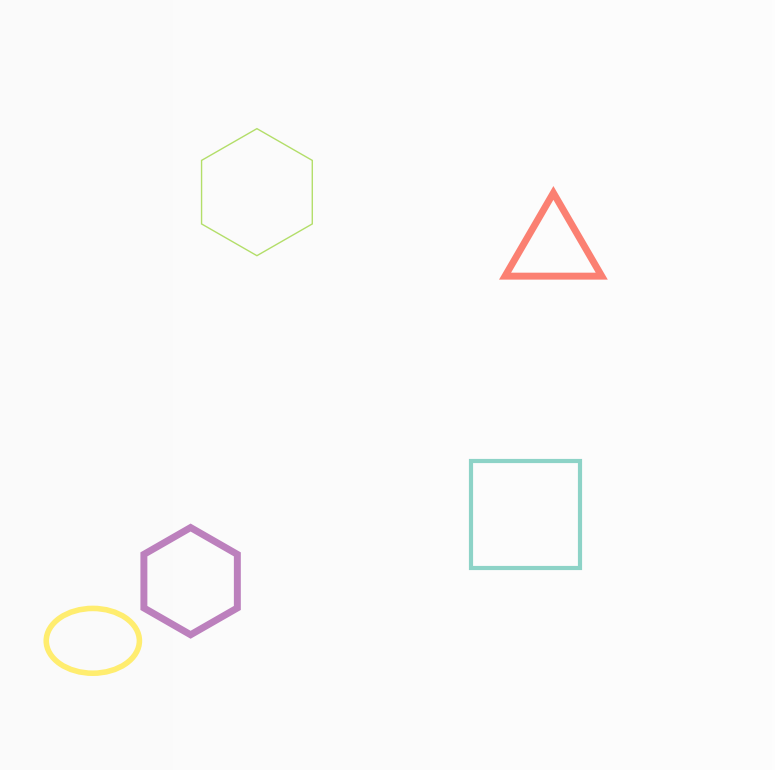[{"shape": "square", "thickness": 1.5, "radius": 0.35, "center": [0.678, 0.332]}, {"shape": "triangle", "thickness": 2.5, "radius": 0.36, "center": [0.714, 0.677]}, {"shape": "hexagon", "thickness": 0.5, "radius": 0.41, "center": [0.332, 0.75]}, {"shape": "hexagon", "thickness": 2.5, "radius": 0.35, "center": [0.246, 0.245]}, {"shape": "oval", "thickness": 2, "radius": 0.3, "center": [0.12, 0.168]}]